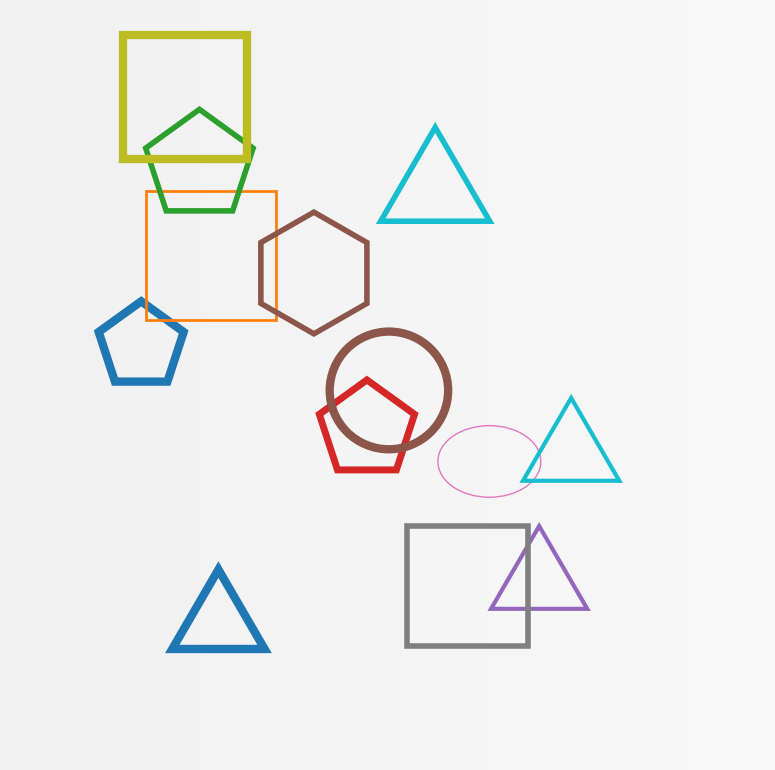[{"shape": "triangle", "thickness": 3, "radius": 0.34, "center": [0.282, 0.192]}, {"shape": "pentagon", "thickness": 3, "radius": 0.29, "center": [0.182, 0.551]}, {"shape": "square", "thickness": 1, "radius": 0.42, "center": [0.272, 0.669]}, {"shape": "pentagon", "thickness": 2, "radius": 0.36, "center": [0.257, 0.785]}, {"shape": "pentagon", "thickness": 2.5, "radius": 0.32, "center": [0.473, 0.442]}, {"shape": "triangle", "thickness": 1.5, "radius": 0.36, "center": [0.696, 0.245]}, {"shape": "circle", "thickness": 3, "radius": 0.38, "center": [0.502, 0.493]}, {"shape": "hexagon", "thickness": 2, "radius": 0.39, "center": [0.405, 0.645]}, {"shape": "oval", "thickness": 0.5, "radius": 0.33, "center": [0.631, 0.401]}, {"shape": "square", "thickness": 2, "radius": 0.39, "center": [0.604, 0.239]}, {"shape": "square", "thickness": 3, "radius": 0.4, "center": [0.239, 0.874]}, {"shape": "triangle", "thickness": 1.5, "radius": 0.36, "center": [0.737, 0.411]}, {"shape": "triangle", "thickness": 2, "radius": 0.41, "center": [0.562, 0.753]}]